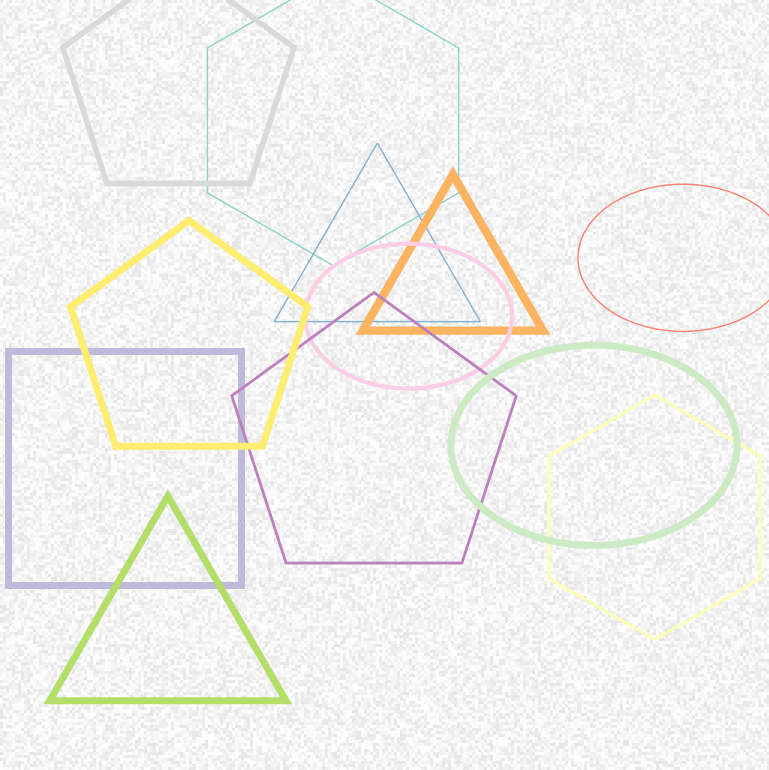[{"shape": "hexagon", "thickness": 0.5, "radius": 0.94, "center": [0.433, 0.844]}, {"shape": "hexagon", "thickness": 1, "radius": 0.79, "center": [0.85, 0.328]}, {"shape": "square", "thickness": 2.5, "radius": 0.76, "center": [0.162, 0.392]}, {"shape": "oval", "thickness": 0.5, "radius": 0.68, "center": [0.887, 0.665]}, {"shape": "triangle", "thickness": 0.5, "radius": 0.77, "center": [0.49, 0.66]}, {"shape": "triangle", "thickness": 3, "radius": 0.68, "center": [0.588, 0.638]}, {"shape": "triangle", "thickness": 2.5, "radius": 0.89, "center": [0.218, 0.179]}, {"shape": "oval", "thickness": 1.5, "radius": 0.67, "center": [0.531, 0.589]}, {"shape": "pentagon", "thickness": 2, "radius": 0.79, "center": [0.232, 0.889]}, {"shape": "pentagon", "thickness": 1, "radius": 0.97, "center": [0.486, 0.426]}, {"shape": "oval", "thickness": 2.5, "radius": 0.93, "center": [0.771, 0.422]}, {"shape": "pentagon", "thickness": 2.5, "radius": 0.81, "center": [0.246, 0.552]}]